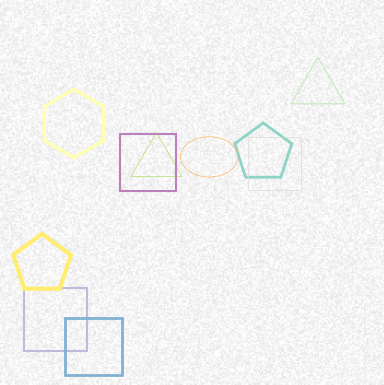[{"shape": "pentagon", "thickness": 2, "radius": 0.39, "center": [0.684, 0.603]}, {"shape": "hexagon", "thickness": 2.5, "radius": 0.44, "center": [0.192, 0.679]}, {"shape": "square", "thickness": 1.5, "radius": 0.41, "center": [0.144, 0.171]}, {"shape": "square", "thickness": 2, "radius": 0.37, "center": [0.242, 0.1]}, {"shape": "oval", "thickness": 0.5, "radius": 0.37, "center": [0.543, 0.593]}, {"shape": "triangle", "thickness": 0.5, "radius": 0.38, "center": [0.406, 0.579]}, {"shape": "square", "thickness": 0.5, "radius": 0.34, "center": [0.713, 0.575]}, {"shape": "square", "thickness": 1.5, "radius": 0.37, "center": [0.385, 0.577]}, {"shape": "triangle", "thickness": 1, "radius": 0.4, "center": [0.826, 0.771]}, {"shape": "pentagon", "thickness": 3, "radius": 0.39, "center": [0.109, 0.314]}]